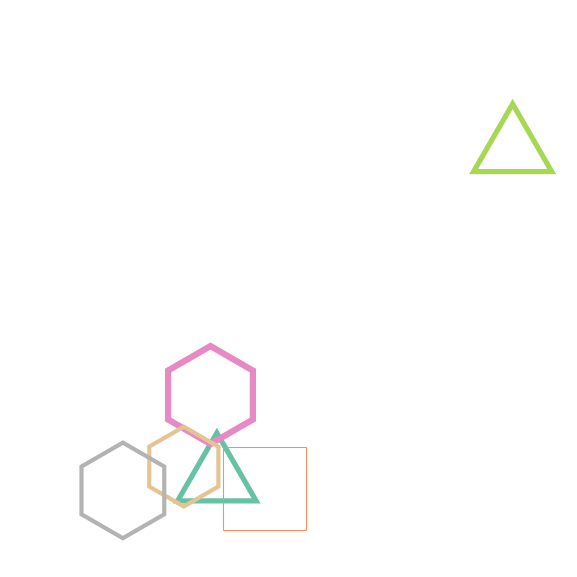[{"shape": "triangle", "thickness": 2.5, "radius": 0.39, "center": [0.376, 0.171]}, {"shape": "square", "thickness": 0.5, "radius": 0.36, "center": [0.459, 0.153]}, {"shape": "hexagon", "thickness": 3, "radius": 0.42, "center": [0.364, 0.315]}, {"shape": "triangle", "thickness": 2.5, "radius": 0.39, "center": [0.888, 0.741]}, {"shape": "hexagon", "thickness": 2, "radius": 0.35, "center": [0.318, 0.191]}, {"shape": "hexagon", "thickness": 2, "radius": 0.41, "center": [0.213, 0.15]}]